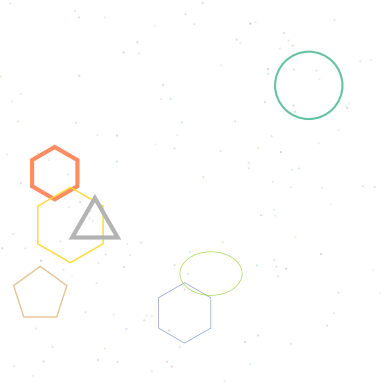[{"shape": "circle", "thickness": 1.5, "radius": 0.44, "center": [0.802, 0.778]}, {"shape": "hexagon", "thickness": 3, "radius": 0.34, "center": [0.142, 0.55]}, {"shape": "hexagon", "thickness": 0.5, "radius": 0.39, "center": [0.48, 0.187]}, {"shape": "oval", "thickness": 0.5, "radius": 0.4, "center": [0.548, 0.289]}, {"shape": "hexagon", "thickness": 1, "radius": 0.49, "center": [0.183, 0.416]}, {"shape": "pentagon", "thickness": 1, "radius": 0.36, "center": [0.105, 0.236]}, {"shape": "triangle", "thickness": 3, "radius": 0.34, "center": [0.247, 0.417]}]